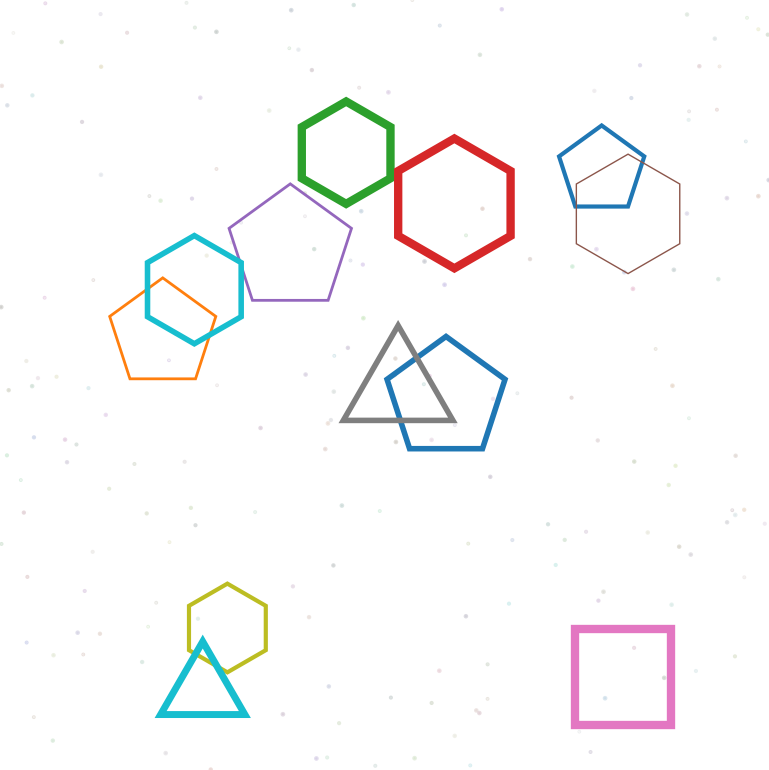[{"shape": "pentagon", "thickness": 1.5, "radius": 0.29, "center": [0.781, 0.779]}, {"shape": "pentagon", "thickness": 2, "radius": 0.4, "center": [0.579, 0.482]}, {"shape": "pentagon", "thickness": 1, "radius": 0.36, "center": [0.211, 0.567]}, {"shape": "hexagon", "thickness": 3, "radius": 0.33, "center": [0.45, 0.802]}, {"shape": "hexagon", "thickness": 3, "radius": 0.42, "center": [0.59, 0.736]}, {"shape": "pentagon", "thickness": 1, "radius": 0.42, "center": [0.377, 0.678]}, {"shape": "hexagon", "thickness": 0.5, "radius": 0.39, "center": [0.816, 0.722]}, {"shape": "square", "thickness": 3, "radius": 0.31, "center": [0.809, 0.12]}, {"shape": "triangle", "thickness": 2, "radius": 0.41, "center": [0.517, 0.495]}, {"shape": "hexagon", "thickness": 1.5, "radius": 0.29, "center": [0.295, 0.184]}, {"shape": "hexagon", "thickness": 2, "radius": 0.35, "center": [0.252, 0.624]}, {"shape": "triangle", "thickness": 2.5, "radius": 0.32, "center": [0.263, 0.104]}]